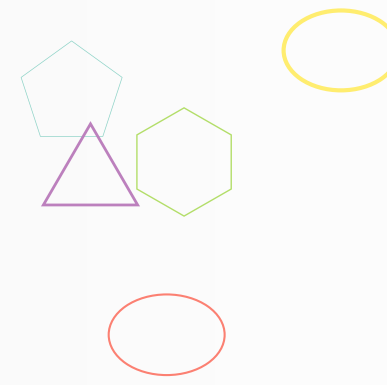[{"shape": "pentagon", "thickness": 0.5, "radius": 0.69, "center": [0.185, 0.757]}, {"shape": "oval", "thickness": 1.5, "radius": 0.75, "center": [0.43, 0.13]}, {"shape": "hexagon", "thickness": 1, "radius": 0.7, "center": [0.475, 0.579]}, {"shape": "triangle", "thickness": 2, "radius": 0.7, "center": [0.234, 0.538]}, {"shape": "oval", "thickness": 3, "radius": 0.74, "center": [0.88, 0.869]}]